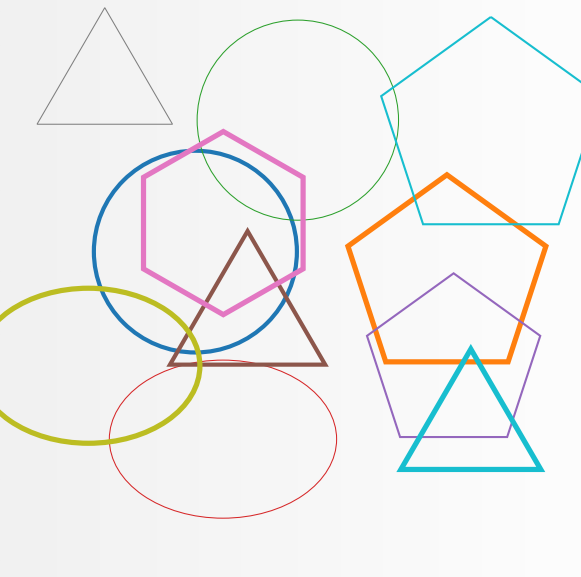[{"shape": "circle", "thickness": 2, "radius": 0.87, "center": [0.336, 0.563]}, {"shape": "pentagon", "thickness": 2.5, "radius": 0.9, "center": [0.769, 0.517]}, {"shape": "circle", "thickness": 0.5, "radius": 0.87, "center": [0.512, 0.791]}, {"shape": "oval", "thickness": 0.5, "radius": 0.98, "center": [0.384, 0.239]}, {"shape": "pentagon", "thickness": 1, "radius": 0.78, "center": [0.78, 0.369]}, {"shape": "triangle", "thickness": 2, "radius": 0.77, "center": [0.426, 0.445]}, {"shape": "hexagon", "thickness": 2.5, "radius": 0.79, "center": [0.384, 0.613]}, {"shape": "triangle", "thickness": 0.5, "radius": 0.67, "center": [0.18, 0.851]}, {"shape": "oval", "thickness": 2.5, "radius": 0.96, "center": [0.152, 0.366]}, {"shape": "pentagon", "thickness": 1, "radius": 0.99, "center": [0.844, 0.771]}, {"shape": "triangle", "thickness": 2.5, "radius": 0.69, "center": [0.81, 0.256]}]